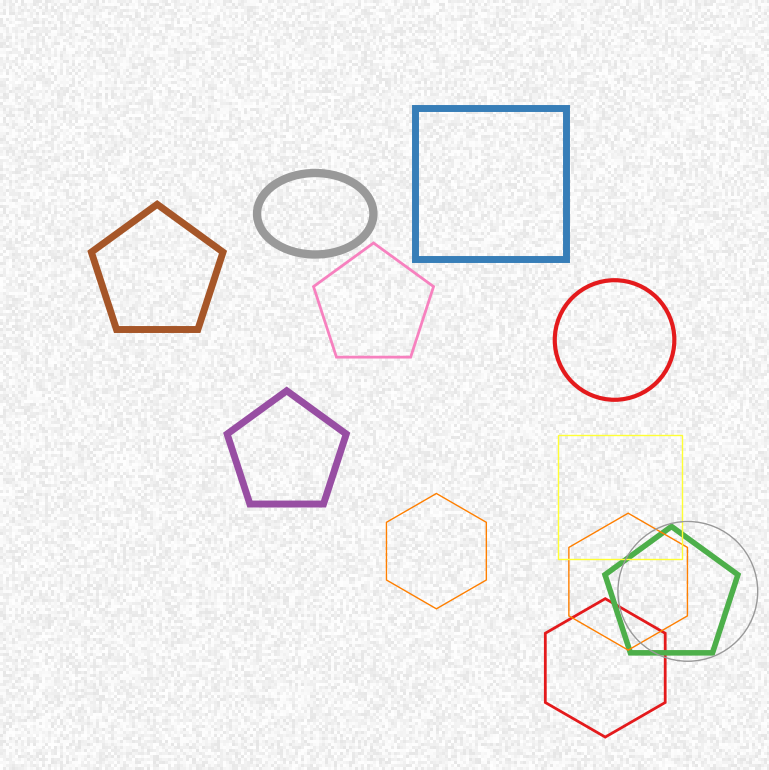[{"shape": "hexagon", "thickness": 1, "radius": 0.45, "center": [0.786, 0.133]}, {"shape": "circle", "thickness": 1.5, "radius": 0.39, "center": [0.798, 0.558]}, {"shape": "square", "thickness": 2.5, "radius": 0.49, "center": [0.637, 0.762]}, {"shape": "pentagon", "thickness": 2, "radius": 0.45, "center": [0.872, 0.226]}, {"shape": "pentagon", "thickness": 2.5, "radius": 0.41, "center": [0.372, 0.411]}, {"shape": "hexagon", "thickness": 0.5, "radius": 0.44, "center": [0.816, 0.245]}, {"shape": "hexagon", "thickness": 0.5, "radius": 0.37, "center": [0.567, 0.284]}, {"shape": "square", "thickness": 0.5, "radius": 0.4, "center": [0.805, 0.355]}, {"shape": "pentagon", "thickness": 2.5, "radius": 0.45, "center": [0.204, 0.645]}, {"shape": "pentagon", "thickness": 1, "radius": 0.41, "center": [0.485, 0.602]}, {"shape": "oval", "thickness": 3, "radius": 0.38, "center": [0.409, 0.722]}, {"shape": "circle", "thickness": 0.5, "radius": 0.45, "center": [0.893, 0.232]}]